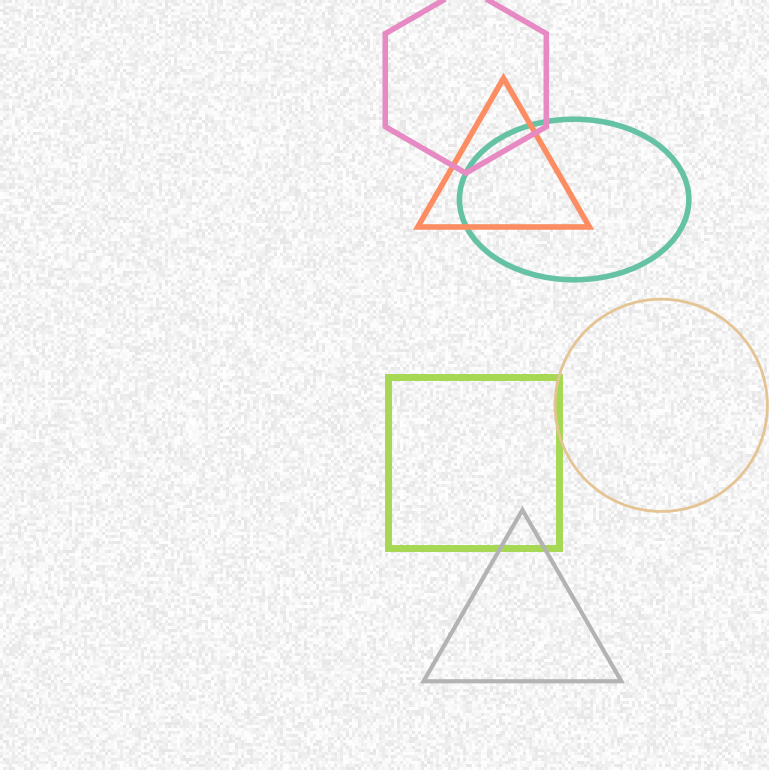[{"shape": "oval", "thickness": 2, "radius": 0.74, "center": [0.746, 0.741]}, {"shape": "triangle", "thickness": 2, "radius": 0.64, "center": [0.654, 0.77]}, {"shape": "hexagon", "thickness": 2, "radius": 0.6, "center": [0.605, 0.896]}, {"shape": "square", "thickness": 2.5, "radius": 0.55, "center": [0.615, 0.399]}, {"shape": "circle", "thickness": 1, "radius": 0.69, "center": [0.859, 0.474]}, {"shape": "triangle", "thickness": 1.5, "radius": 0.74, "center": [0.678, 0.189]}]